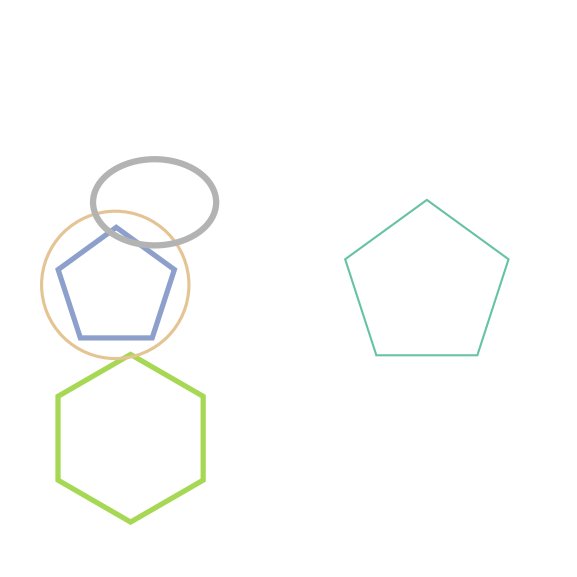[{"shape": "pentagon", "thickness": 1, "radius": 0.74, "center": [0.739, 0.504]}, {"shape": "pentagon", "thickness": 2.5, "radius": 0.53, "center": [0.201, 0.5]}, {"shape": "hexagon", "thickness": 2.5, "radius": 0.73, "center": [0.226, 0.24]}, {"shape": "circle", "thickness": 1.5, "radius": 0.64, "center": [0.2, 0.506]}, {"shape": "oval", "thickness": 3, "radius": 0.53, "center": [0.268, 0.649]}]